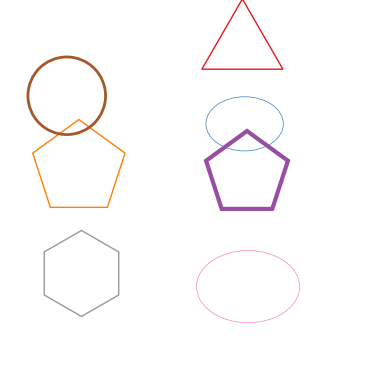[{"shape": "triangle", "thickness": 1, "radius": 0.61, "center": [0.63, 0.881]}, {"shape": "oval", "thickness": 0.5, "radius": 0.5, "center": [0.635, 0.678]}, {"shape": "pentagon", "thickness": 3, "radius": 0.56, "center": [0.642, 0.548]}, {"shape": "pentagon", "thickness": 1, "radius": 0.63, "center": [0.205, 0.563]}, {"shape": "circle", "thickness": 2, "radius": 0.5, "center": [0.173, 0.751]}, {"shape": "oval", "thickness": 0.5, "radius": 0.67, "center": [0.644, 0.255]}, {"shape": "hexagon", "thickness": 1, "radius": 0.56, "center": [0.212, 0.29]}]